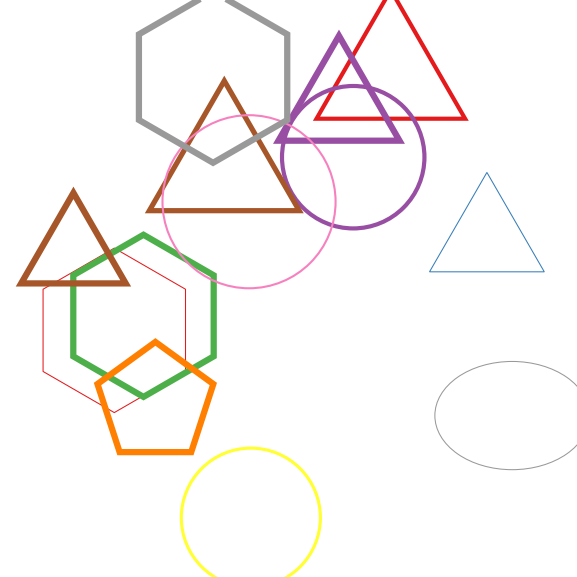[{"shape": "triangle", "thickness": 2, "radius": 0.74, "center": [0.677, 0.868]}, {"shape": "hexagon", "thickness": 0.5, "radius": 0.71, "center": [0.198, 0.427]}, {"shape": "triangle", "thickness": 0.5, "radius": 0.57, "center": [0.843, 0.586]}, {"shape": "hexagon", "thickness": 3, "radius": 0.7, "center": [0.248, 0.452]}, {"shape": "triangle", "thickness": 3, "radius": 0.61, "center": [0.587, 0.816]}, {"shape": "circle", "thickness": 2, "radius": 0.62, "center": [0.612, 0.727]}, {"shape": "pentagon", "thickness": 3, "radius": 0.53, "center": [0.269, 0.302]}, {"shape": "circle", "thickness": 1.5, "radius": 0.6, "center": [0.434, 0.103]}, {"shape": "triangle", "thickness": 2.5, "radius": 0.75, "center": [0.388, 0.709]}, {"shape": "triangle", "thickness": 3, "radius": 0.52, "center": [0.127, 0.561]}, {"shape": "circle", "thickness": 1, "radius": 0.75, "center": [0.431, 0.65]}, {"shape": "oval", "thickness": 0.5, "radius": 0.67, "center": [0.887, 0.28]}, {"shape": "hexagon", "thickness": 3, "radius": 0.74, "center": [0.369, 0.866]}]